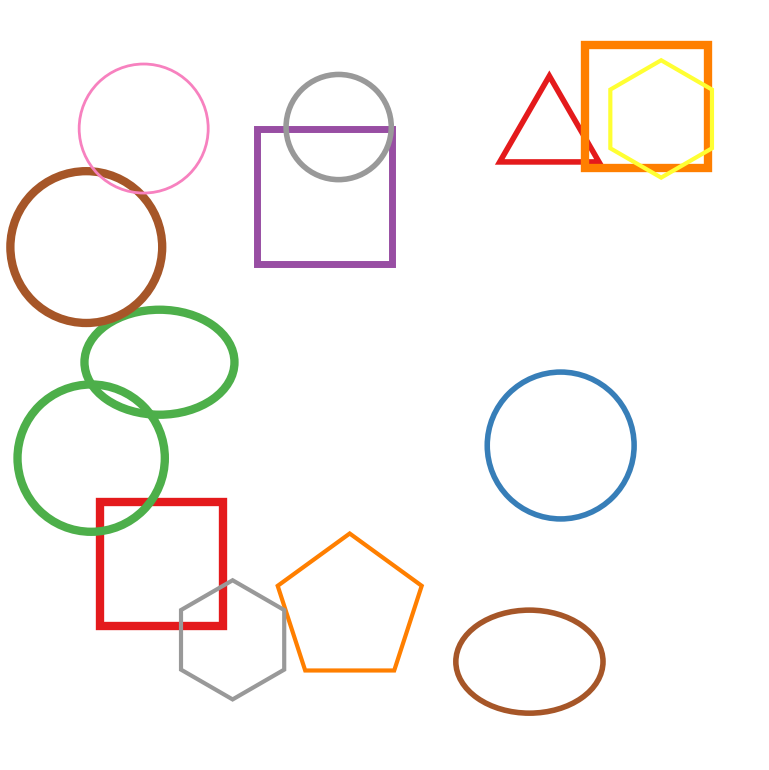[{"shape": "square", "thickness": 3, "radius": 0.4, "center": [0.21, 0.267]}, {"shape": "triangle", "thickness": 2, "radius": 0.37, "center": [0.713, 0.827]}, {"shape": "circle", "thickness": 2, "radius": 0.48, "center": [0.728, 0.421]}, {"shape": "oval", "thickness": 3, "radius": 0.49, "center": [0.207, 0.53]}, {"shape": "circle", "thickness": 3, "radius": 0.48, "center": [0.118, 0.405]}, {"shape": "square", "thickness": 2.5, "radius": 0.44, "center": [0.421, 0.745]}, {"shape": "square", "thickness": 3, "radius": 0.4, "center": [0.84, 0.862]}, {"shape": "pentagon", "thickness": 1.5, "radius": 0.49, "center": [0.454, 0.209]}, {"shape": "hexagon", "thickness": 1.5, "radius": 0.38, "center": [0.859, 0.846]}, {"shape": "oval", "thickness": 2, "radius": 0.48, "center": [0.688, 0.141]}, {"shape": "circle", "thickness": 3, "radius": 0.49, "center": [0.112, 0.679]}, {"shape": "circle", "thickness": 1, "radius": 0.42, "center": [0.187, 0.833]}, {"shape": "circle", "thickness": 2, "radius": 0.34, "center": [0.44, 0.835]}, {"shape": "hexagon", "thickness": 1.5, "radius": 0.39, "center": [0.302, 0.169]}]